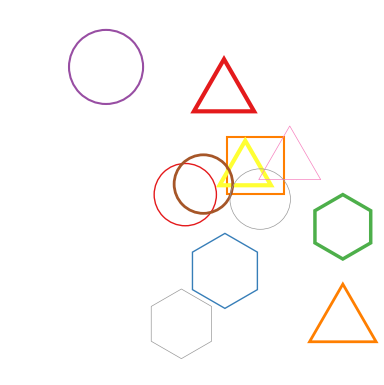[{"shape": "circle", "thickness": 1, "radius": 0.4, "center": [0.481, 0.494]}, {"shape": "triangle", "thickness": 3, "radius": 0.45, "center": [0.582, 0.756]}, {"shape": "hexagon", "thickness": 1, "radius": 0.49, "center": [0.584, 0.296]}, {"shape": "hexagon", "thickness": 2.5, "radius": 0.42, "center": [0.89, 0.411]}, {"shape": "circle", "thickness": 1.5, "radius": 0.48, "center": [0.275, 0.826]}, {"shape": "triangle", "thickness": 2, "radius": 0.5, "center": [0.89, 0.162]}, {"shape": "square", "thickness": 1.5, "radius": 0.37, "center": [0.664, 0.57]}, {"shape": "triangle", "thickness": 3, "radius": 0.39, "center": [0.637, 0.557]}, {"shape": "circle", "thickness": 2, "radius": 0.38, "center": [0.528, 0.522]}, {"shape": "triangle", "thickness": 0.5, "radius": 0.46, "center": [0.753, 0.58]}, {"shape": "hexagon", "thickness": 0.5, "radius": 0.45, "center": [0.471, 0.159]}, {"shape": "circle", "thickness": 0.5, "radius": 0.39, "center": [0.676, 0.483]}]